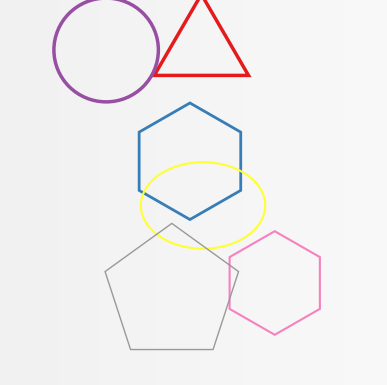[{"shape": "triangle", "thickness": 2.5, "radius": 0.7, "center": [0.52, 0.874]}, {"shape": "hexagon", "thickness": 2, "radius": 0.76, "center": [0.49, 0.581]}, {"shape": "circle", "thickness": 2.5, "radius": 0.67, "center": [0.274, 0.87]}, {"shape": "oval", "thickness": 1.5, "radius": 0.8, "center": [0.524, 0.466]}, {"shape": "hexagon", "thickness": 1.5, "radius": 0.67, "center": [0.709, 0.265]}, {"shape": "pentagon", "thickness": 1, "radius": 0.91, "center": [0.443, 0.239]}]